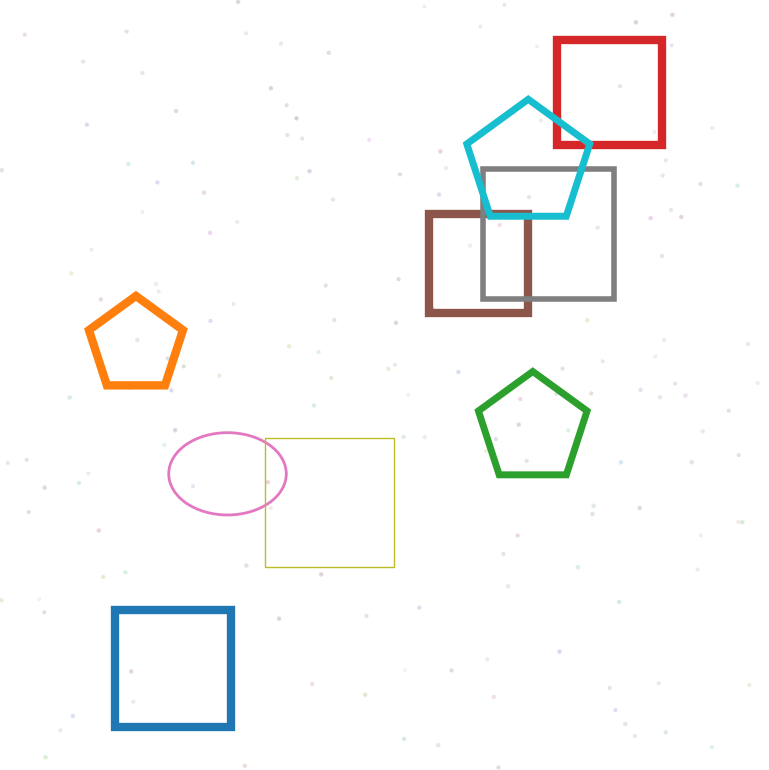[{"shape": "square", "thickness": 3, "radius": 0.38, "center": [0.225, 0.132]}, {"shape": "pentagon", "thickness": 3, "radius": 0.32, "center": [0.177, 0.551]}, {"shape": "pentagon", "thickness": 2.5, "radius": 0.37, "center": [0.692, 0.443]}, {"shape": "square", "thickness": 3, "radius": 0.34, "center": [0.791, 0.88]}, {"shape": "square", "thickness": 3, "radius": 0.32, "center": [0.621, 0.658]}, {"shape": "oval", "thickness": 1, "radius": 0.38, "center": [0.295, 0.385]}, {"shape": "square", "thickness": 2, "radius": 0.42, "center": [0.712, 0.696]}, {"shape": "square", "thickness": 0.5, "radius": 0.42, "center": [0.428, 0.348]}, {"shape": "pentagon", "thickness": 2.5, "radius": 0.42, "center": [0.686, 0.787]}]